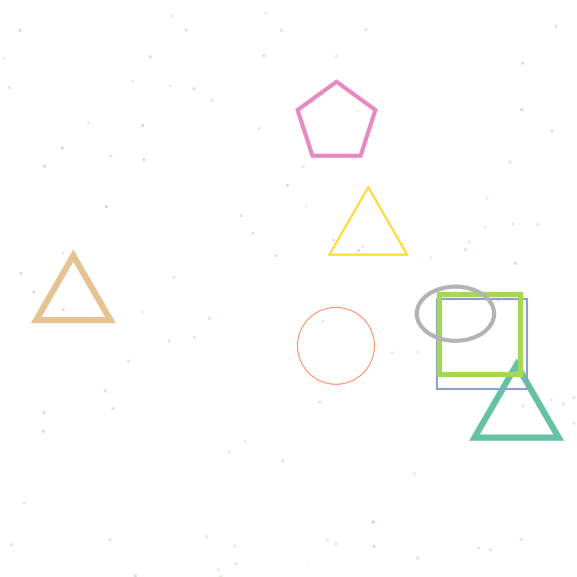[{"shape": "triangle", "thickness": 3, "radius": 0.42, "center": [0.895, 0.283]}, {"shape": "circle", "thickness": 0.5, "radius": 0.33, "center": [0.582, 0.4]}, {"shape": "square", "thickness": 1, "radius": 0.39, "center": [0.835, 0.403]}, {"shape": "pentagon", "thickness": 2, "radius": 0.35, "center": [0.583, 0.787]}, {"shape": "square", "thickness": 2.5, "radius": 0.35, "center": [0.83, 0.421]}, {"shape": "triangle", "thickness": 1, "radius": 0.39, "center": [0.638, 0.597]}, {"shape": "triangle", "thickness": 3, "radius": 0.37, "center": [0.127, 0.482]}, {"shape": "oval", "thickness": 2, "radius": 0.34, "center": [0.789, 0.456]}]